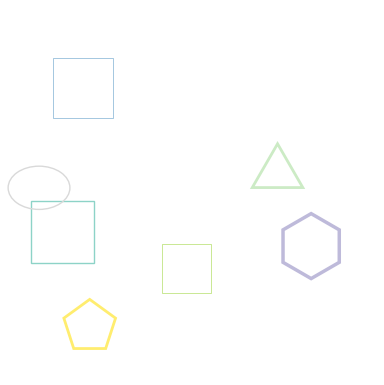[{"shape": "square", "thickness": 1, "radius": 0.41, "center": [0.163, 0.397]}, {"shape": "hexagon", "thickness": 2.5, "radius": 0.42, "center": [0.808, 0.361]}, {"shape": "square", "thickness": 0.5, "radius": 0.39, "center": [0.216, 0.772]}, {"shape": "square", "thickness": 0.5, "radius": 0.32, "center": [0.484, 0.303]}, {"shape": "oval", "thickness": 1, "radius": 0.4, "center": [0.101, 0.512]}, {"shape": "triangle", "thickness": 2, "radius": 0.38, "center": [0.721, 0.551]}, {"shape": "pentagon", "thickness": 2, "radius": 0.35, "center": [0.233, 0.152]}]